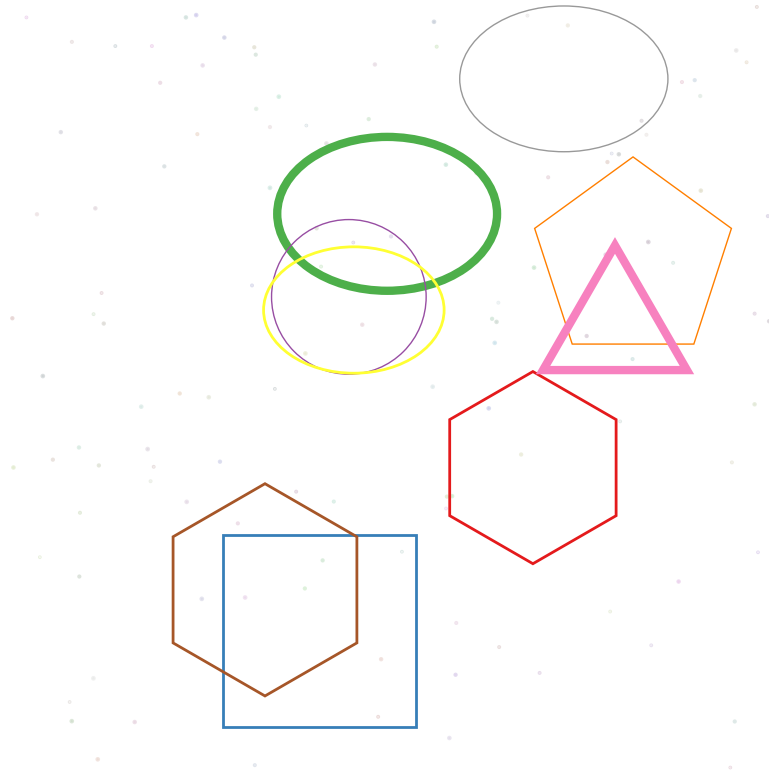[{"shape": "hexagon", "thickness": 1, "radius": 0.62, "center": [0.692, 0.393]}, {"shape": "square", "thickness": 1, "radius": 0.63, "center": [0.415, 0.181]}, {"shape": "oval", "thickness": 3, "radius": 0.71, "center": [0.503, 0.722]}, {"shape": "circle", "thickness": 0.5, "radius": 0.5, "center": [0.453, 0.614]}, {"shape": "pentagon", "thickness": 0.5, "radius": 0.67, "center": [0.822, 0.662]}, {"shape": "oval", "thickness": 1, "radius": 0.59, "center": [0.46, 0.597]}, {"shape": "hexagon", "thickness": 1, "radius": 0.69, "center": [0.344, 0.234]}, {"shape": "triangle", "thickness": 3, "radius": 0.54, "center": [0.799, 0.573]}, {"shape": "oval", "thickness": 0.5, "radius": 0.68, "center": [0.732, 0.898]}]